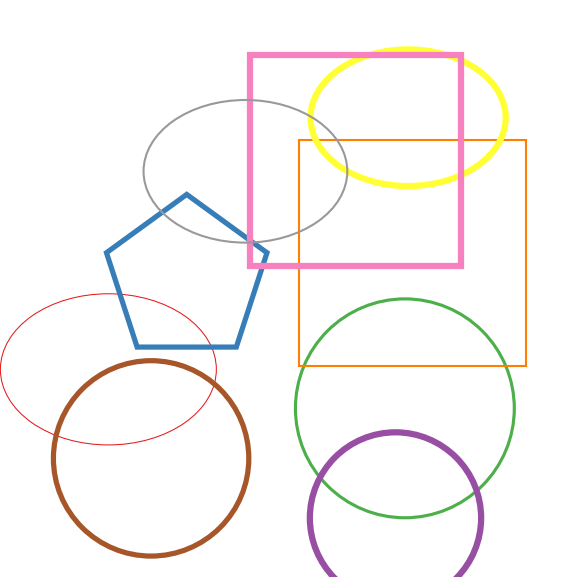[{"shape": "oval", "thickness": 0.5, "radius": 0.93, "center": [0.188, 0.36]}, {"shape": "pentagon", "thickness": 2.5, "radius": 0.73, "center": [0.323, 0.516]}, {"shape": "circle", "thickness": 1.5, "radius": 0.95, "center": [0.701, 0.292]}, {"shape": "circle", "thickness": 3, "radius": 0.74, "center": [0.685, 0.102]}, {"shape": "square", "thickness": 1, "radius": 0.98, "center": [0.714, 0.561]}, {"shape": "oval", "thickness": 3, "radius": 0.85, "center": [0.707, 0.795]}, {"shape": "circle", "thickness": 2.5, "radius": 0.85, "center": [0.262, 0.205]}, {"shape": "square", "thickness": 3, "radius": 0.91, "center": [0.616, 0.721]}, {"shape": "oval", "thickness": 1, "radius": 0.88, "center": [0.425, 0.702]}]